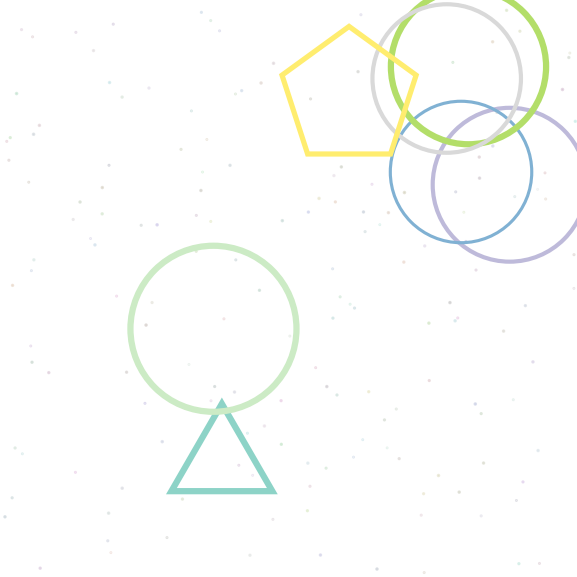[{"shape": "triangle", "thickness": 3, "radius": 0.5, "center": [0.384, 0.199]}, {"shape": "circle", "thickness": 2, "radius": 0.67, "center": [0.882, 0.679]}, {"shape": "circle", "thickness": 1.5, "radius": 0.61, "center": [0.798, 0.701]}, {"shape": "circle", "thickness": 3, "radius": 0.67, "center": [0.811, 0.884]}, {"shape": "circle", "thickness": 2, "radius": 0.64, "center": [0.774, 0.863]}, {"shape": "circle", "thickness": 3, "radius": 0.72, "center": [0.37, 0.43]}, {"shape": "pentagon", "thickness": 2.5, "radius": 0.61, "center": [0.604, 0.831]}]